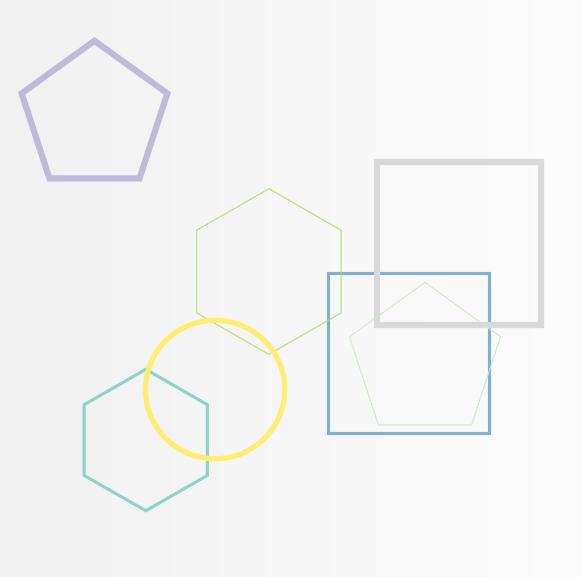[{"shape": "hexagon", "thickness": 1.5, "radius": 0.61, "center": [0.251, 0.237]}, {"shape": "pentagon", "thickness": 3, "radius": 0.66, "center": [0.163, 0.797]}, {"shape": "square", "thickness": 1.5, "radius": 0.69, "center": [0.703, 0.388]}, {"shape": "hexagon", "thickness": 0.5, "radius": 0.72, "center": [0.463, 0.529]}, {"shape": "square", "thickness": 3, "radius": 0.71, "center": [0.79, 0.578]}, {"shape": "pentagon", "thickness": 0.5, "radius": 0.68, "center": [0.731, 0.374]}, {"shape": "circle", "thickness": 2.5, "radius": 0.6, "center": [0.37, 0.325]}]